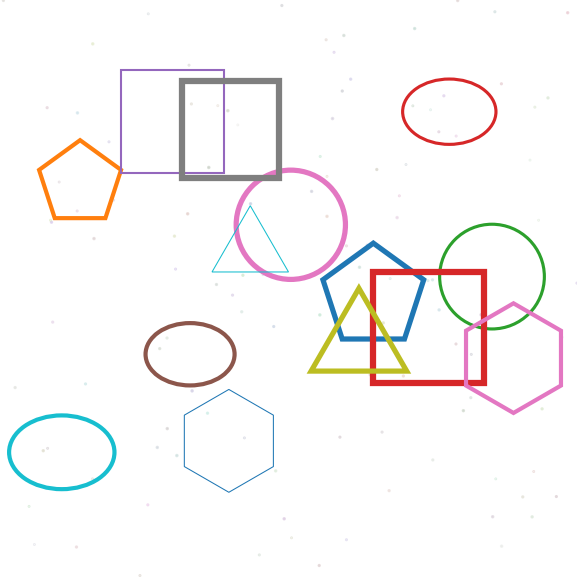[{"shape": "pentagon", "thickness": 2.5, "radius": 0.46, "center": [0.646, 0.486]}, {"shape": "hexagon", "thickness": 0.5, "radius": 0.45, "center": [0.396, 0.236]}, {"shape": "pentagon", "thickness": 2, "radius": 0.37, "center": [0.139, 0.682]}, {"shape": "circle", "thickness": 1.5, "radius": 0.45, "center": [0.852, 0.52]}, {"shape": "square", "thickness": 3, "radius": 0.48, "center": [0.742, 0.432]}, {"shape": "oval", "thickness": 1.5, "radius": 0.4, "center": [0.778, 0.806]}, {"shape": "square", "thickness": 1, "radius": 0.45, "center": [0.299, 0.789]}, {"shape": "oval", "thickness": 2, "radius": 0.39, "center": [0.329, 0.386]}, {"shape": "circle", "thickness": 2.5, "radius": 0.47, "center": [0.504, 0.61]}, {"shape": "hexagon", "thickness": 2, "radius": 0.47, "center": [0.889, 0.379]}, {"shape": "square", "thickness": 3, "radius": 0.42, "center": [0.399, 0.774]}, {"shape": "triangle", "thickness": 2.5, "radius": 0.48, "center": [0.622, 0.404]}, {"shape": "triangle", "thickness": 0.5, "radius": 0.38, "center": [0.433, 0.566]}, {"shape": "oval", "thickness": 2, "radius": 0.46, "center": [0.107, 0.216]}]